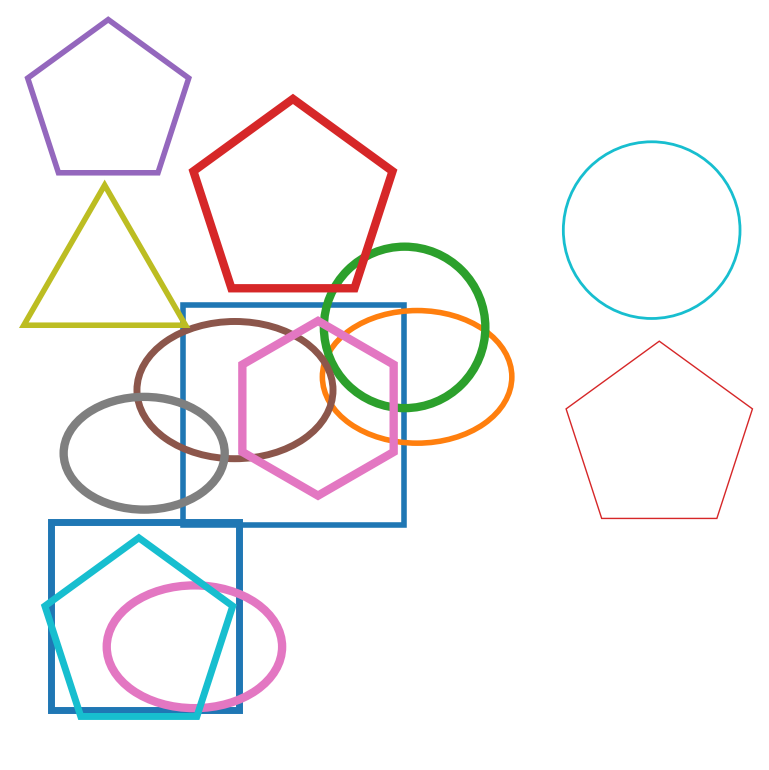[{"shape": "square", "thickness": 2.5, "radius": 0.61, "center": [0.188, 0.2]}, {"shape": "square", "thickness": 2, "radius": 0.72, "center": [0.382, 0.461]}, {"shape": "oval", "thickness": 2, "radius": 0.62, "center": [0.542, 0.511]}, {"shape": "circle", "thickness": 3, "radius": 0.52, "center": [0.525, 0.575]}, {"shape": "pentagon", "thickness": 3, "radius": 0.68, "center": [0.38, 0.736]}, {"shape": "pentagon", "thickness": 0.5, "radius": 0.64, "center": [0.856, 0.43]}, {"shape": "pentagon", "thickness": 2, "radius": 0.55, "center": [0.141, 0.865]}, {"shape": "oval", "thickness": 2.5, "radius": 0.64, "center": [0.305, 0.493]}, {"shape": "oval", "thickness": 3, "radius": 0.57, "center": [0.253, 0.16]}, {"shape": "hexagon", "thickness": 3, "radius": 0.57, "center": [0.413, 0.47]}, {"shape": "oval", "thickness": 3, "radius": 0.52, "center": [0.187, 0.411]}, {"shape": "triangle", "thickness": 2, "radius": 0.61, "center": [0.136, 0.638]}, {"shape": "circle", "thickness": 1, "radius": 0.57, "center": [0.846, 0.701]}, {"shape": "pentagon", "thickness": 2.5, "radius": 0.64, "center": [0.18, 0.173]}]